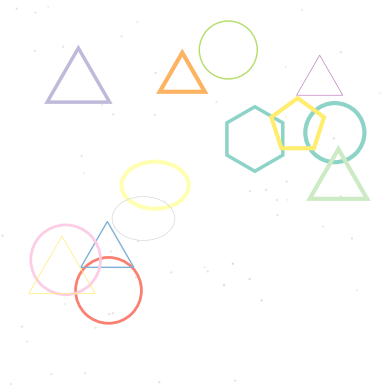[{"shape": "hexagon", "thickness": 2.5, "radius": 0.42, "center": [0.662, 0.639]}, {"shape": "circle", "thickness": 3, "radius": 0.38, "center": [0.87, 0.655]}, {"shape": "oval", "thickness": 3, "radius": 0.44, "center": [0.403, 0.519]}, {"shape": "triangle", "thickness": 2.5, "radius": 0.47, "center": [0.204, 0.782]}, {"shape": "circle", "thickness": 2, "radius": 0.43, "center": [0.282, 0.246]}, {"shape": "triangle", "thickness": 1, "radius": 0.4, "center": [0.279, 0.345]}, {"shape": "triangle", "thickness": 3, "radius": 0.34, "center": [0.473, 0.795]}, {"shape": "circle", "thickness": 1, "radius": 0.38, "center": [0.593, 0.87]}, {"shape": "circle", "thickness": 2, "radius": 0.45, "center": [0.17, 0.325]}, {"shape": "oval", "thickness": 0.5, "radius": 0.41, "center": [0.373, 0.432]}, {"shape": "triangle", "thickness": 0.5, "radius": 0.35, "center": [0.83, 0.787]}, {"shape": "triangle", "thickness": 3, "radius": 0.43, "center": [0.879, 0.527]}, {"shape": "triangle", "thickness": 0.5, "radius": 0.5, "center": [0.161, 0.287]}, {"shape": "pentagon", "thickness": 3, "radius": 0.36, "center": [0.773, 0.673]}]